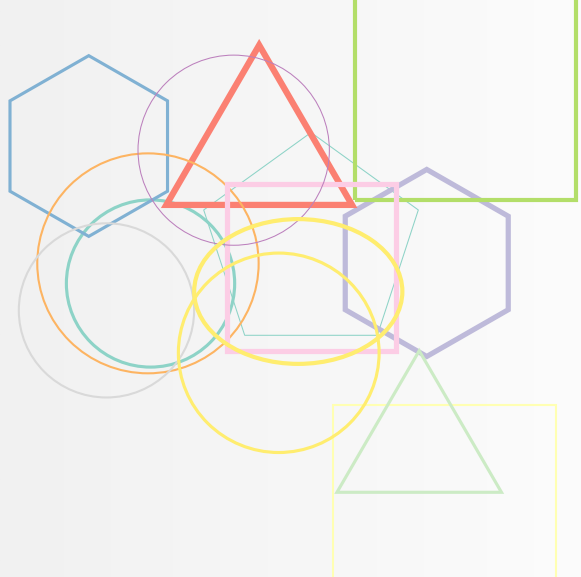[{"shape": "circle", "thickness": 1.5, "radius": 0.72, "center": [0.259, 0.508]}, {"shape": "pentagon", "thickness": 0.5, "radius": 0.97, "center": [0.535, 0.576]}, {"shape": "square", "thickness": 1, "radius": 0.96, "center": [0.764, 0.106]}, {"shape": "hexagon", "thickness": 2.5, "radius": 0.81, "center": [0.734, 0.544]}, {"shape": "triangle", "thickness": 3, "radius": 0.92, "center": [0.446, 0.737]}, {"shape": "hexagon", "thickness": 1.5, "radius": 0.78, "center": [0.153, 0.746]}, {"shape": "circle", "thickness": 1, "radius": 0.95, "center": [0.255, 0.543]}, {"shape": "square", "thickness": 2, "radius": 0.95, "center": [0.8, 0.843]}, {"shape": "square", "thickness": 2.5, "radius": 0.72, "center": [0.536, 0.536]}, {"shape": "circle", "thickness": 1, "radius": 0.75, "center": [0.183, 0.462]}, {"shape": "circle", "thickness": 0.5, "radius": 0.82, "center": [0.402, 0.739]}, {"shape": "triangle", "thickness": 1.5, "radius": 0.82, "center": [0.721, 0.228]}, {"shape": "oval", "thickness": 2, "radius": 0.9, "center": [0.513, 0.494]}, {"shape": "circle", "thickness": 1.5, "radius": 0.86, "center": [0.48, 0.388]}]